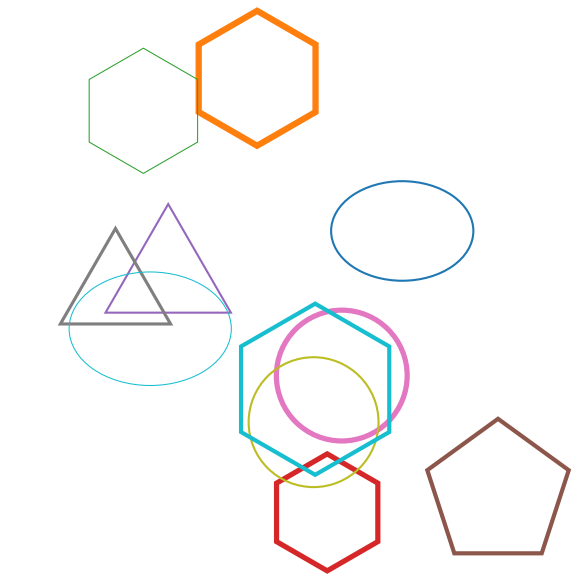[{"shape": "oval", "thickness": 1, "radius": 0.62, "center": [0.697, 0.599]}, {"shape": "hexagon", "thickness": 3, "radius": 0.58, "center": [0.445, 0.864]}, {"shape": "hexagon", "thickness": 0.5, "radius": 0.54, "center": [0.248, 0.807]}, {"shape": "hexagon", "thickness": 2.5, "radius": 0.51, "center": [0.567, 0.112]}, {"shape": "triangle", "thickness": 1, "radius": 0.63, "center": [0.291, 0.52]}, {"shape": "pentagon", "thickness": 2, "radius": 0.64, "center": [0.862, 0.145]}, {"shape": "circle", "thickness": 2.5, "radius": 0.57, "center": [0.592, 0.349]}, {"shape": "triangle", "thickness": 1.5, "radius": 0.55, "center": [0.2, 0.493]}, {"shape": "circle", "thickness": 1, "radius": 0.56, "center": [0.543, 0.268]}, {"shape": "hexagon", "thickness": 2, "radius": 0.74, "center": [0.546, 0.325]}, {"shape": "oval", "thickness": 0.5, "radius": 0.7, "center": [0.26, 0.43]}]